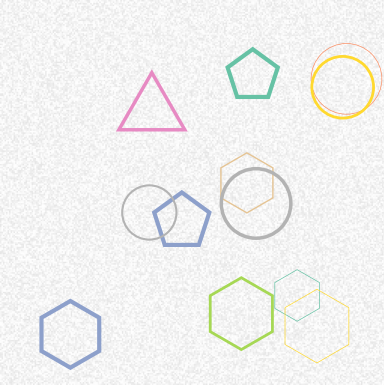[{"shape": "pentagon", "thickness": 3, "radius": 0.34, "center": [0.656, 0.804]}, {"shape": "hexagon", "thickness": 0.5, "radius": 0.33, "center": [0.772, 0.233]}, {"shape": "circle", "thickness": 0.5, "radius": 0.46, "center": [0.9, 0.795]}, {"shape": "hexagon", "thickness": 3, "radius": 0.43, "center": [0.183, 0.132]}, {"shape": "pentagon", "thickness": 3, "radius": 0.38, "center": [0.472, 0.425]}, {"shape": "triangle", "thickness": 2.5, "radius": 0.49, "center": [0.394, 0.712]}, {"shape": "hexagon", "thickness": 2, "radius": 0.47, "center": [0.627, 0.185]}, {"shape": "circle", "thickness": 2, "radius": 0.4, "center": [0.89, 0.773]}, {"shape": "hexagon", "thickness": 0.5, "radius": 0.48, "center": [0.823, 0.153]}, {"shape": "hexagon", "thickness": 1, "radius": 0.39, "center": [0.641, 0.525]}, {"shape": "circle", "thickness": 1.5, "radius": 0.35, "center": [0.388, 0.448]}, {"shape": "circle", "thickness": 2.5, "radius": 0.45, "center": [0.665, 0.472]}]